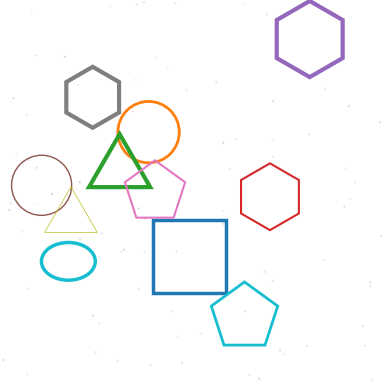[{"shape": "square", "thickness": 2.5, "radius": 0.47, "center": [0.493, 0.333]}, {"shape": "circle", "thickness": 2, "radius": 0.4, "center": [0.386, 0.657]}, {"shape": "triangle", "thickness": 3, "radius": 0.46, "center": [0.311, 0.56]}, {"shape": "hexagon", "thickness": 1.5, "radius": 0.43, "center": [0.701, 0.489]}, {"shape": "hexagon", "thickness": 3, "radius": 0.49, "center": [0.804, 0.899]}, {"shape": "circle", "thickness": 1, "radius": 0.39, "center": [0.108, 0.519]}, {"shape": "pentagon", "thickness": 1.5, "radius": 0.41, "center": [0.403, 0.501]}, {"shape": "hexagon", "thickness": 3, "radius": 0.4, "center": [0.241, 0.747]}, {"shape": "triangle", "thickness": 0.5, "radius": 0.39, "center": [0.184, 0.436]}, {"shape": "oval", "thickness": 2.5, "radius": 0.35, "center": [0.178, 0.321]}, {"shape": "pentagon", "thickness": 2, "radius": 0.45, "center": [0.635, 0.177]}]